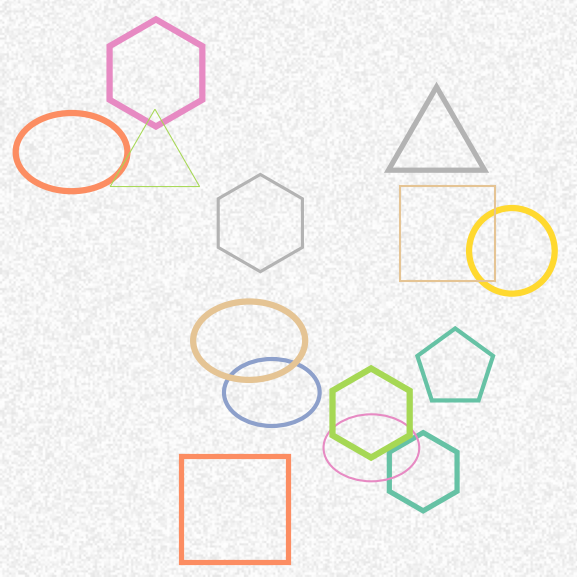[{"shape": "hexagon", "thickness": 2.5, "radius": 0.34, "center": [0.733, 0.182]}, {"shape": "pentagon", "thickness": 2, "radius": 0.34, "center": [0.788, 0.361]}, {"shape": "oval", "thickness": 3, "radius": 0.48, "center": [0.124, 0.736]}, {"shape": "square", "thickness": 2.5, "radius": 0.46, "center": [0.406, 0.118]}, {"shape": "oval", "thickness": 2, "radius": 0.41, "center": [0.471, 0.32]}, {"shape": "oval", "thickness": 1, "radius": 0.41, "center": [0.643, 0.224]}, {"shape": "hexagon", "thickness": 3, "radius": 0.46, "center": [0.27, 0.873]}, {"shape": "triangle", "thickness": 0.5, "radius": 0.45, "center": [0.268, 0.721]}, {"shape": "hexagon", "thickness": 3, "radius": 0.39, "center": [0.643, 0.284]}, {"shape": "circle", "thickness": 3, "radius": 0.37, "center": [0.886, 0.565]}, {"shape": "oval", "thickness": 3, "radius": 0.48, "center": [0.431, 0.409]}, {"shape": "square", "thickness": 1, "radius": 0.41, "center": [0.775, 0.595]}, {"shape": "hexagon", "thickness": 1.5, "radius": 0.42, "center": [0.451, 0.613]}, {"shape": "triangle", "thickness": 2.5, "radius": 0.48, "center": [0.756, 0.753]}]